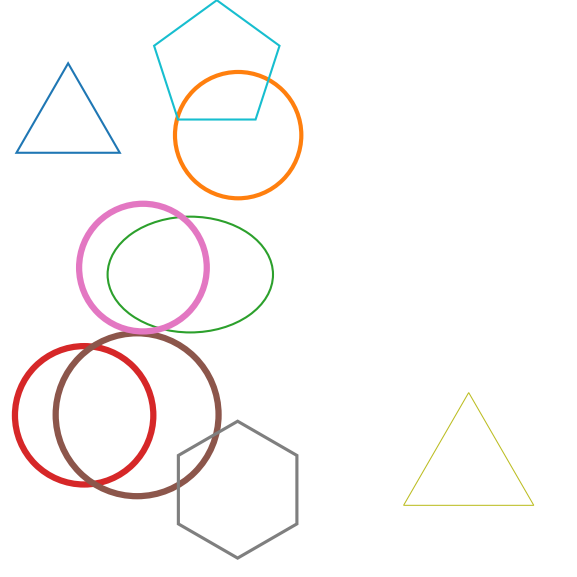[{"shape": "triangle", "thickness": 1, "radius": 0.52, "center": [0.118, 0.786]}, {"shape": "circle", "thickness": 2, "radius": 0.55, "center": [0.412, 0.765]}, {"shape": "oval", "thickness": 1, "radius": 0.72, "center": [0.33, 0.524]}, {"shape": "circle", "thickness": 3, "radius": 0.6, "center": [0.146, 0.28]}, {"shape": "circle", "thickness": 3, "radius": 0.71, "center": [0.237, 0.281]}, {"shape": "circle", "thickness": 3, "radius": 0.55, "center": [0.248, 0.536]}, {"shape": "hexagon", "thickness": 1.5, "radius": 0.59, "center": [0.411, 0.151]}, {"shape": "triangle", "thickness": 0.5, "radius": 0.65, "center": [0.812, 0.189]}, {"shape": "pentagon", "thickness": 1, "radius": 0.57, "center": [0.375, 0.885]}]